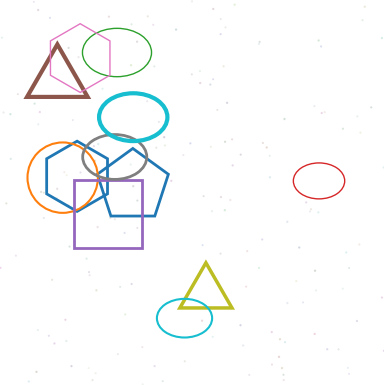[{"shape": "pentagon", "thickness": 2, "radius": 0.49, "center": [0.345, 0.517]}, {"shape": "hexagon", "thickness": 2, "radius": 0.46, "center": [0.2, 0.542]}, {"shape": "circle", "thickness": 1.5, "radius": 0.46, "center": [0.163, 0.539]}, {"shape": "oval", "thickness": 1, "radius": 0.45, "center": [0.304, 0.864]}, {"shape": "oval", "thickness": 1, "radius": 0.33, "center": [0.829, 0.53]}, {"shape": "square", "thickness": 2, "radius": 0.44, "center": [0.28, 0.444]}, {"shape": "triangle", "thickness": 3, "radius": 0.45, "center": [0.149, 0.794]}, {"shape": "hexagon", "thickness": 1, "radius": 0.45, "center": [0.208, 0.849]}, {"shape": "oval", "thickness": 2, "radius": 0.42, "center": [0.298, 0.592]}, {"shape": "triangle", "thickness": 2.5, "radius": 0.39, "center": [0.535, 0.239]}, {"shape": "oval", "thickness": 3, "radius": 0.44, "center": [0.346, 0.696]}, {"shape": "oval", "thickness": 1.5, "radius": 0.36, "center": [0.479, 0.174]}]